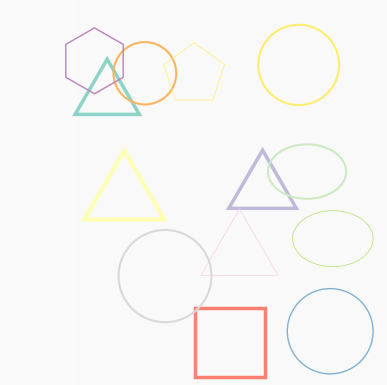[{"shape": "triangle", "thickness": 2.5, "radius": 0.48, "center": [0.277, 0.751]}, {"shape": "triangle", "thickness": 3, "radius": 0.6, "center": [0.321, 0.49]}, {"shape": "triangle", "thickness": 2.5, "radius": 0.5, "center": [0.678, 0.509]}, {"shape": "square", "thickness": 2.5, "radius": 0.45, "center": [0.593, 0.111]}, {"shape": "circle", "thickness": 1, "radius": 0.55, "center": [0.852, 0.14]}, {"shape": "circle", "thickness": 1.5, "radius": 0.4, "center": [0.374, 0.81]}, {"shape": "oval", "thickness": 0.5, "radius": 0.52, "center": [0.859, 0.38]}, {"shape": "triangle", "thickness": 0.5, "radius": 0.57, "center": [0.618, 0.342]}, {"shape": "circle", "thickness": 1.5, "radius": 0.6, "center": [0.426, 0.283]}, {"shape": "hexagon", "thickness": 1, "radius": 0.43, "center": [0.244, 0.842]}, {"shape": "oval", "thickness": 1.5, "radius": 0.5, "center": [0.792, 0.554]}, {"shape": "circle", "thickness": 1.5, "radius": 0.52, "center": [0.771, 0.831]}, {"shape": "pentagon", "thickness": 0.5, "radius": 0.41, "center": [0.501, 0.807]}]